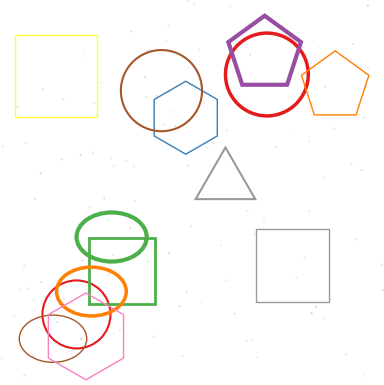[{"shape": "circle", "thickness": 1.5, "radius": 0.44, "center": [0.199, 0.183]}, {"shape": "circle", "thickness": 2.5, "radius": 0.54, "center": [0.693, 0.807]}, {"shape": "hexagon", "thickness": 1, "radius": 0.47, "center": [0.482, 0.694]}, {"shape": "oval", "thickness": 3, "radius": 0.46, "center": [0.29, 0.384]}, {"shape": "square", "thickness": 2, "radius": 0.43, "center": [0.316, 0.297]}, {"shape": "pentagon", "thickness": 3, "radius": 0.5, "center": [0.687, 0.86]}, {"shape": "pentagon", "thickness": 1, "radius": 0.46, "center": [0.871, 0.776]}, {"shape": "oval", "thickness": 2.5, "radius": 0.45, "center": [0.237, 0.243]}, {"shape": "square", "thickness": 1, "radius": 0.53, "center": [0.145, 0.802]}, {"shape": "circle", "thickness": 1.5, "radius": 0.53, "center": [0.419, 0.765]}, {"shape": "oval", "thickness": 1, "radius": 0.44, "center": [0.138, 0.12]}, {"shape": "hexagon", "thickness": 1, "radius": 0.56, "center": [0.223, 0.126]}, {"shape": "square", "thickness": 1, "radius": 0.47, "center": [0.76, 0.31]}, {"shape": "triangle", "thickness": 1.5, "radius": 0.45, "center": [0.586, 0.527]}]